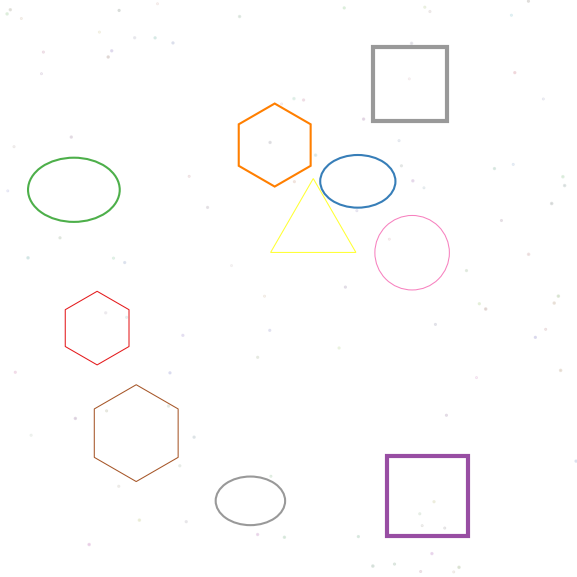[{"shape": "hexagon", "thickness": 0.5, "radius": 0.32, "center": [0.168, 0.431]}, {"shape": "oval", "thickness": 1, "radius": 0.33, "center": [0.62, 0.685]}, {"shape": "oval", "thickness": 1, "radius": 0.4, "center": [0.128, 0.67]}, {"shape": "square", "thickness": 2, "radius": 0.35, "center": [0.74, 0.14]}, {"shape": "hexagon", "thickness": 1, "radius": 0.36, "center": [0.476, 0.748]}, {"shape": "triangle", "thickness": 0.5, "radius": 0.43, "center": [0.542, 0.605]}, {"shape": "hexagon", "thickness": 0.5, "radius": 0.42, "center": [0.236, 0.249]}, {"shape": "circle", "thickness": 0.5, "radius": 0.32, "center": [0.714, 0.562]}, {"shape": "oval", "thickness": 1, "radius": 0.3, "center": [0.434, 0.132]}, {"shape": "square", "thickness": 2, "radius": 0.32, "center": [0.709, 0.854]}]